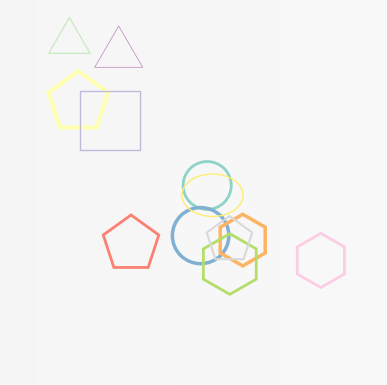[{"shape": "circle", "thickness": 2, "radius": 0.31, "center": [0.535, 0.518]}, {"shape": "pentagon", "thickness": 3, "radius": 0.4, "center": [0.202, 0.734]}, {"shape": "square", "thickness": 1, "radius": 0.38, "center": [0.284, 0.687]}, {"shape": "pentagon", "thickness": 2, "radius": 0.38, "center": [0.338, 0.366]}, {"shape": "circle", "thickness": 2.5, "radius": 0.36, "center": [0.518, 0.388]}, {"shape": "hexagon", "thickness": 2.5, "radius": 0.34, "center": [0.626, 0.376]}, {"shape": "hexagon", "thickness": 2, "radius": 0.39, "center": [0.593, 0.314]}, {"shape": "hexagon", "thickness": 2, "radius": 0.35, "center": [0.828, 0.324]}, {"shape": "pentagon", "thickness": 1.5, "radius": 0.31, "center": [0.592, 0.377]}, {"shape": "triangle", "thickness": 0.5, "radius": 0.36, "center": [0.306, 0.861]}, {"shape": "triangle", "thickness": 1, "radius": 0.31, "center": [0.179, 0.892]}, {"shape": "oval", "thickness": 1, "radius": 0.39, "center": [0.548, 0.493]}]